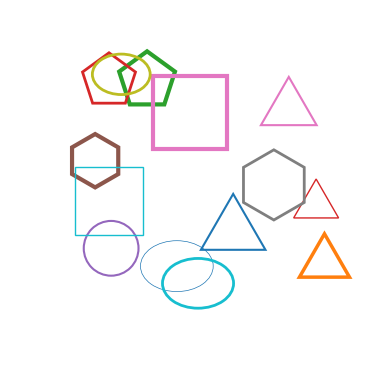[{"shape": "oval", "thickness": 0.5, "radius": 0.47, "center": [0.459, 0.309]}, {"shape": "triangle", "thickness": 1.5, "radius": 0.48, "center": [0.606, 0.4]}, {"shape": "triangle", "thickness": 2.5, "radius": 0.38, "center": [0.843, 0.318]}, {"shape": "pentagon", "thickness": 3, "radius": 0.38, "center": [0.382, 0.79]}, {"shape": "triangle", "thickness": 1, "radius": 0.34, "center": [0.821, 0.468]}, {"shape": "pentagon", "thickness": 2, "radius": 0.36, "center": [0.283, 0.791]}, {"shape": "circle", "thickness": 1.5, "radius": 0.36, "center": [0.289, 0.355]}, {"shape": "hexagon", "thickness": 3, "radius": 0.35, "center": [0.247, 0.583]}, {"shape": "square", "thickness": 3, "radius": 0.48, "center": [0.493, 0.708]}, {"shape": "triangle", "thickness": 1.5, "radius": 0.42, "center": [0.75, 0.717]}, {"shape": "hexagon", "thickness": 2, "radius": 0.46, "center": [0.711, 0.52]}, {"shape": "oval", "thickness": 2, "radius": 0.38, "center": [0.315, 0.807]}, {"shape": "square", "thickness": 1, "radius": 0.44, "center": [0.283, 0.478]}, {"shape": "oval", "thickness": 2, "radius": 0.46, "center": [0.514, 0.264]}]